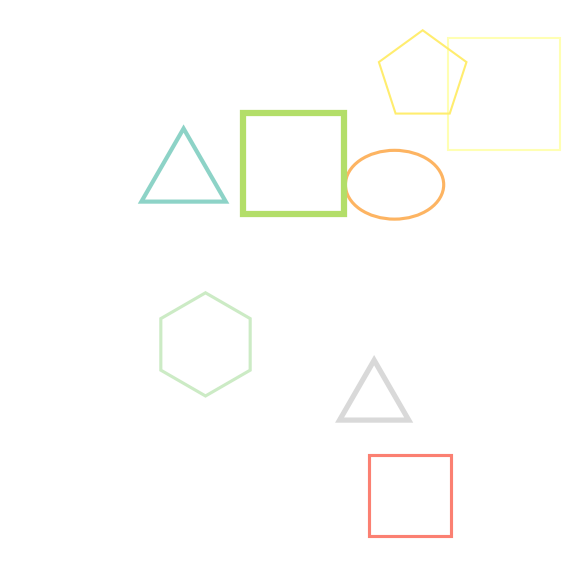[{"shape": "triangle", "thickness": 2, "radius": 0.42, "center": [0.318, 0.692]}, {"shape": "square", "thickness": 1, "radius": 0.48, "center": [0.873, 0.837]}, {"shape": "square", "thickness": 1.5, "radius": 0.35, "center": [0.71, 0.141]}, {"shape": "oval", "thickness": 1.5, "radius": 0.43, "center": [0.683, 0.679]}, {"shape": "square", "thickness": 3, "radius": 0.44, "center": [0.509, 0.717]}, {"shape": "triangle", "thickness": 2.5, "radius": 0.35, "center": [0.648, 0.306]}, {"shape": "hexagon", "thickness": 1.5, "radius": 0.45, "center": [0.356, 0.403]}, {"shape": "pentagon", "thickness": 1, "radius": 0.4, "center": [0.732, 0.867]}]